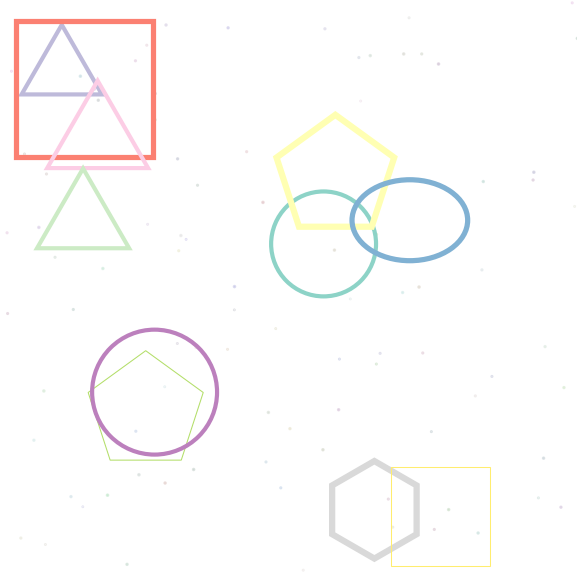[{"shape": "circle", "thickness": 2, "radius": 0.45, "center": [0.56, 0.577]}, {"shape": "pentagon", "thickness": 3, "radius": 0.54, "center": [0.581, 0.693]}, {"shape": "triangle", "thickness": 2, "radius": 0.4, "center": [0.107, 0.876]}, {"shape": "square", "thickness": 2.5, "radius": 0.59, "center": [0.147, 0.845]}, {"shape": "oval", "thickness": 2.5, "radius": 0.5, "center": [0.71, 0.618]}, {"shape": "pentagon", "thickness": 0.5, "radius": 0.52, "center": [0.252, 0.287]}, {"shape": "triangle", "thickness": 2, "radius": 0.5, "center": [0.169, 0.759]}, {"shape": "hexagon", "thickness": 3, "radius": 0.42, "center": [0.648, 0.116]}, {"shape": "circle", "thickness": 2, "radius": 0.54, "center": [0.268, 0.32]}, {"shape": "triangle", "thickness": 2, "radius": 0.46, "center": [0.144, 0.615]}, {"shape": "square", "thickness": 0.5, "radius": 0.43, "center": [0.762, 0.105]}]